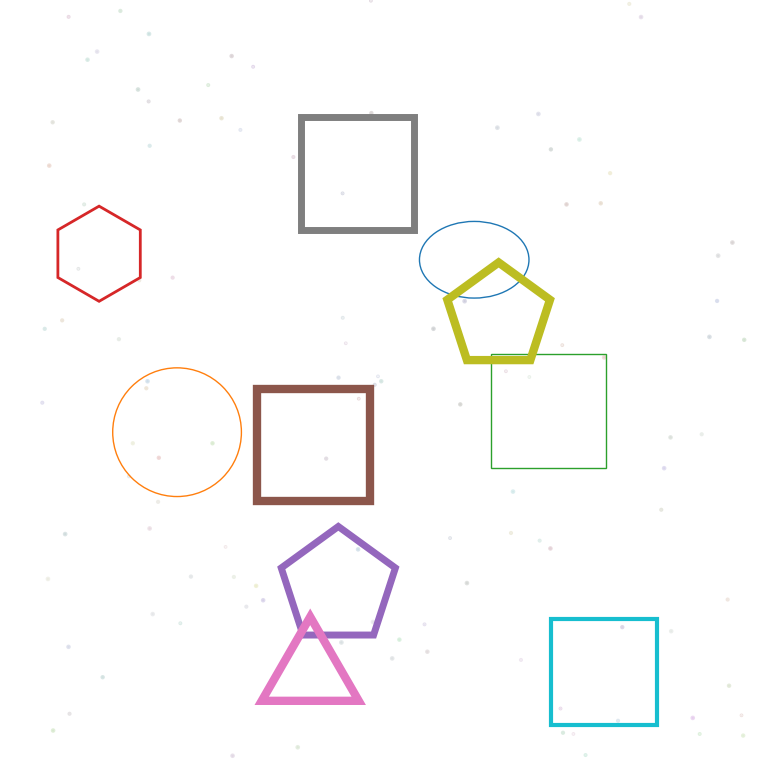[{"shape": "oval", "thickness": 0.5, "radius": 0.36, "center": [0.616, 0.663]}, {"shape": "circle", "thickness": 0.5, "radius": 0.42, "center": [0.23, 0.439]}, {"shape": "square", "thickness": 0.5, "radius": 0.37, "center": [0.713, 0.466]}, {"shape": "hexagon", "thickness": 1, "radius": 0.31, "center": [0.129, 0.67]}, {"shape": "pentagon", "thickness": 2.5, "radius": 0.39, "center": [0.439, 0.238]}, {"shape": "square", "thickness": 3, "radius": 0.36, "center": [0.407, 0.422]}, {"shape": "triangle", "thickness": 3, "radius": 0.36, "center": [0.403, 0.126]}, {"shape": "square", "thickness": 2.5, "radius": 0.37, "center": [0.464, 0.774]}, {"shape": "pentagon", "thickness": 3, "radius": 0.35, "center": [0.648, 0.589]}, {"shape": "square", "thickness": 1.5, "radius": 0.35, "center": [0.784, 0.127]}]